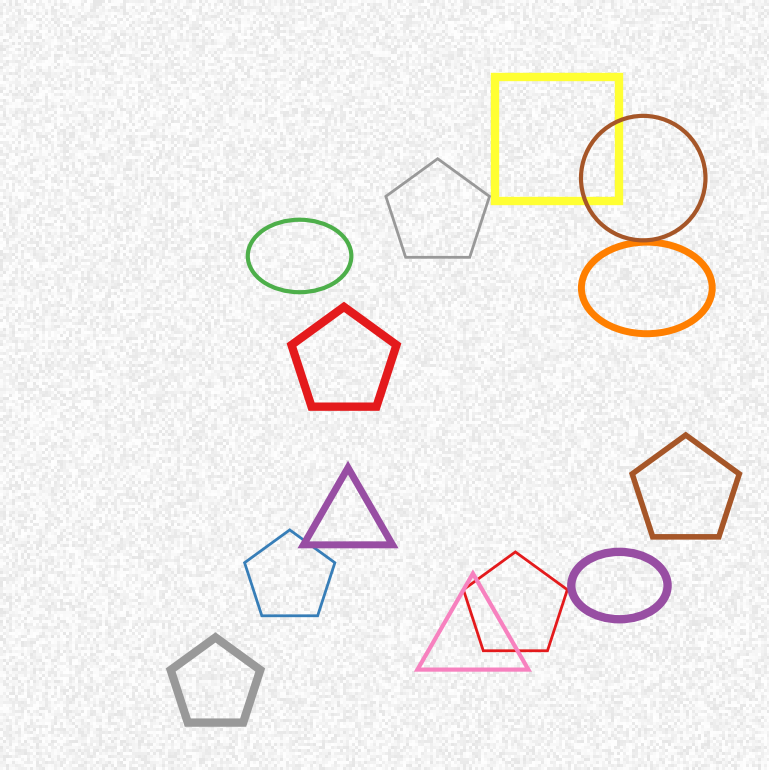[{"shape": "pentagon", "thickness": 1, "radius": 0.35, "center": [0.669, 0.212]}, {"shape": "pentagon", "thickness": 3, "radius": 0.36, "center": [0.447, 0.53]}, {"shape": "pentagon", "thickness": 1, "radius": 0.31, "center": [0.376, 0.25]}, {"shape": "oval", "thickness": 1.5, "radius": 0.34, "center": [0.389, 0.668]}, {"shape": "triangle", "thickness": 2.5, "radius": 0.33, "center": [0.452, 0.326]}, {"shape": "oval", "thickness": 3, "radius": 0.31, "center": [0.804, 0.24]}, {"shape": "oval", "thickness": 2.5, "radius": 0.42, "center": [0.84, 0.626]}, {"shape": "square", "thickness": 3, "radius": 0.4, "center": [0.723, 0.819]}, {"shape": "circle", "thickness": 1.5, "radius": 0.4, "center": [0.835, 0.769]}, {"shape": "pentagon", "thickness": 2, "radius": 0.37, "center": [0.891, 0.362]}, {"shape": "triangle", "thickness": 1.5, "radius": 0.42, "center": [0.614, 0.172]}, {"shape": "pentagon", "thickness": 3, "radius": 0.31, "center": [0.28, 0.111]}, {"shape": "pentagon", "thickness": 1, "radius": 0.35, "center": [0.568, 0.723]}]